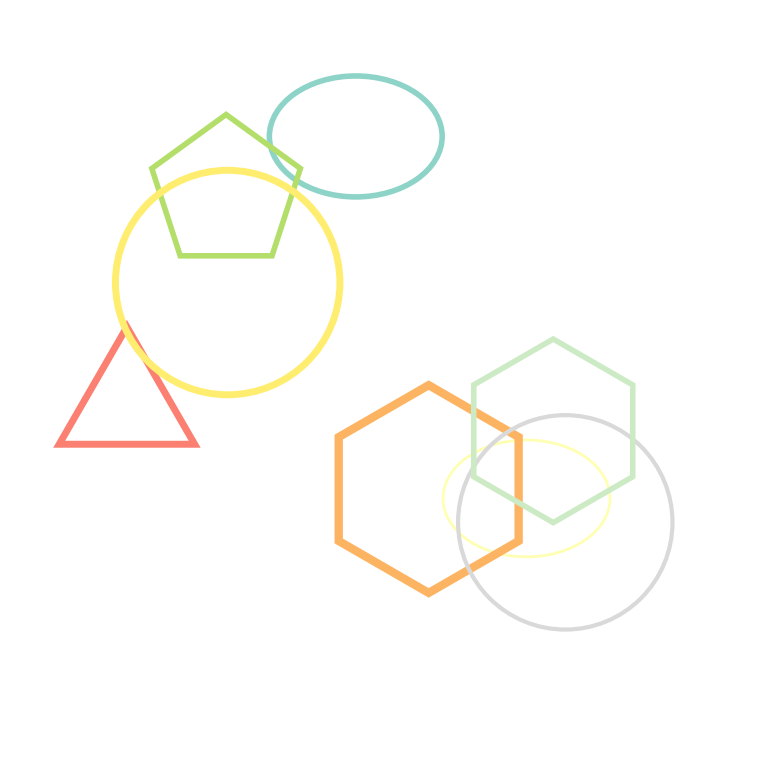[{"shape": "oval", "thickness": 2, "radius": 0.56, "center": [0.462, 0.823]}, {"shape": "oval", "thickness": 1, "radius": 0.54, "center": [0.684, 0.353]}, {"shape": "triangle", "thickness": 2.5, "radius": 0.51, "center": [0.165, 0.474]}, {"shape": "hexagon", "thickness": 3, "radius": 0.67, "center": [0.557, 0.365]}, {"shape": "pentagon", "thickness": 2, "radius": 0.51, "center": [0.294, 0.75]}, {"shape": "circle", "thickness": 1.5, "radius": 0.7, "center": [0.734, 0.322]}, {"shape": "hexagon", "thickness": 2, "radius": 0.6, "center": [0.718, 0.44]}, {"shape": "circle", "thickness": 2.5, "radius": 0.73, "center": [0.296, 0.633]}]